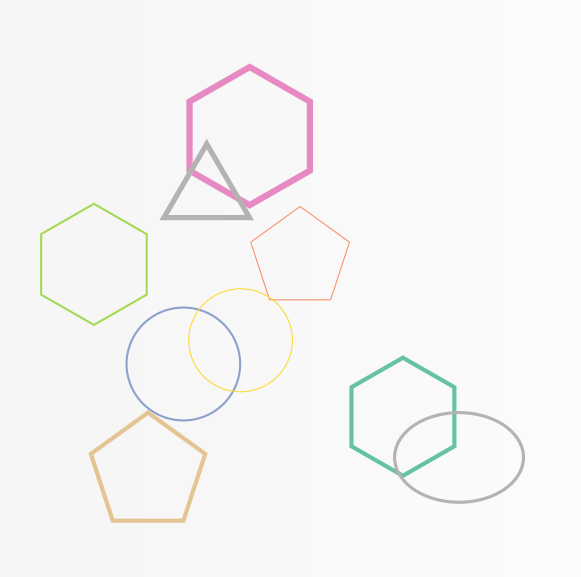[{"shape": "hexagon", "thickness": 2, "radius": 0.51, "center": [0.693, 0.277]}, {"shape": "pentagon", "thickness": 0.5, "radius": 0.45, "center": [0.516, 0.552]}, {"shape": "circle", "thickness": 1, "radius": 0.49, "center": [0.315, 0.369]}, {"shape": "hexagon", "thickness": 3, "radius": 0.6, "center": [0.43, 0.763]}, {"shape": "hexagon", "thickness": 1, "radius": 0.52, "center": [0.162, 0.541]}, {"shape": "circle", "thickness": 0.5, "radius": 0.45, "center": [0.414, 0.41]}, {"shape": "pentagon", "thickness": 2, "radius": 0.52, "center": [0.255, 0.181]}, {"shape": "triangle", "thickness": 2.5, "radius": 0.42, "center": [0.356, 0.665]}, {"shape": "oval", "thickness": 1.5, "radius": 0.55, "center": [0.79, 0.207]}]